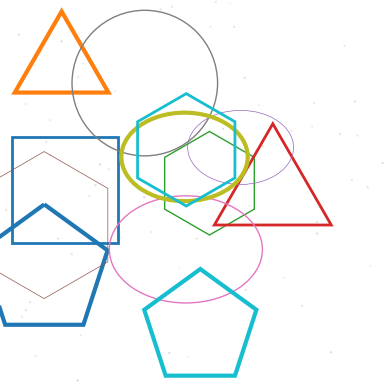[{"shape": "square", "thickness": 2, "radius": 0.69, "center": [0.169, 0.506]}, {"shape": "pentagon", "thickness": 3, "radius": 0.86, "center": [0.115, 0.296]}, {"shape": "triangle", "thickness": 3, "radius": 0.7, "center": [0.16, 0.83]}, {"shape": "hexagon", "thickness": 1, "radius": 0.67, "center": [0.544, 0.524]}, {"shape": "triangle", "thickness": 2, "radius": 0.88, "center": [0.709, 0.503]}, {"shape": "oval", "thickness": 0.5, "radius": 0.69, "center": [0.625, 0.617]}, {"shape": "hexagon", "thickness": 0.5, "radius": 0.95, "center": [0.115, 0.415]}, {"shape": "oval", "thickness": 1, "radius": 0.99, "center": [0.483, 0.352]}, {"shape": "circle", "thickness": 1, "radius": 0.95, "center": [0.376, 0.784]}, {"shape": "oval", "thickness": 3, "radius": 0.82, "center": [0.479, 0.592]}, {"shape": "hexagon", "thickness": 2, "radius": 0.73, "center": [0.484, 0.611]}, {"shape": "pentagon", "thickness": 3, "radius": 0.77, "center": [0.52, 0.148]}]